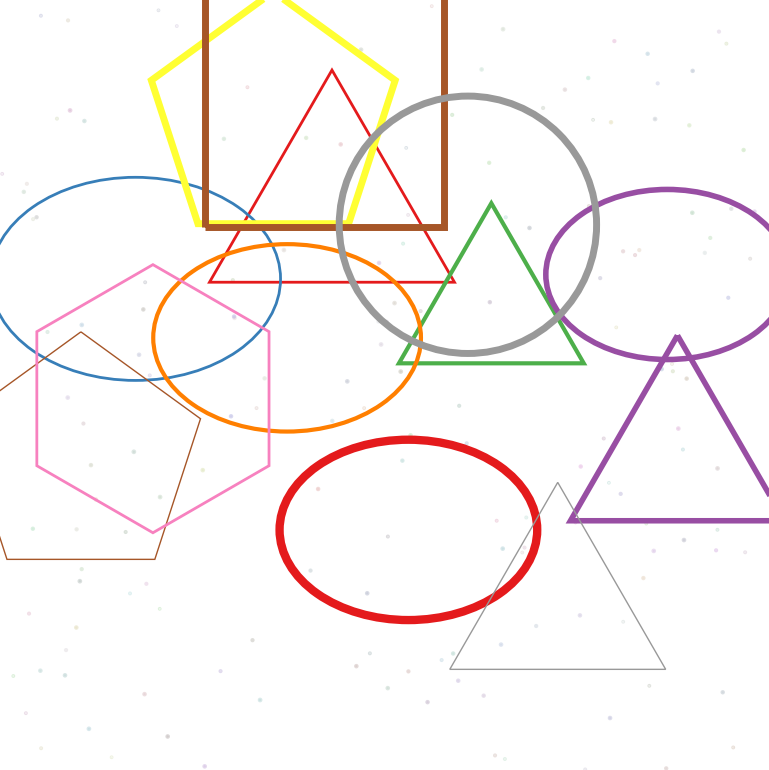[{"shape": "triangle", "thickness": 1, "radius": 0.92, "center": [0.431, 0.725]}, {"shape": "oval", "thickness": 3, "radius": 0.84, "center": [0.53, 0.312]}, {"shape": "oval", "thickness": 1, "radius": 0.94, "center": [0.176, 0.638]}, {"shape": "triangle", "thickness": 1.5, "radius": 0.69, "center": [0.638, 0.597]}, {"shape": "triangle", "thickness": 2, "radius": 0.8, "center": [0.88, 0.404]}, {"shape": "oval", "thickness": 2, "radius": 0.79, "center": [0.867, 0.644]}, {"shape": "oval", "thickness": 1.5, "radius": 0.87, "center": [0.373, 0.561]}, {"shape": "pentagon", "thickness": 2.5, "radius": 0.83, "center": [0.355, 0.844]}, {"shape": "pentagon", "thickness": 0.5, "radius": 0.82, "center": [0.105, 0.406]}, {"shape": "square", "thickness": 2.5, "radius": 0.77, "center": [0.422, 0.861]}, {"shape": "hexagon", "thickness": 1, "radius": 0.87, "center": [0.199, 0.482]}, {"shape": "circle", "thickness": 2.5, "radius": 0.84, "center": [0.608, 0.708]}, {"shape": "triangle", "thickness": 0.5, "radius": 0.81, "center": [0.724, 0.212]}]